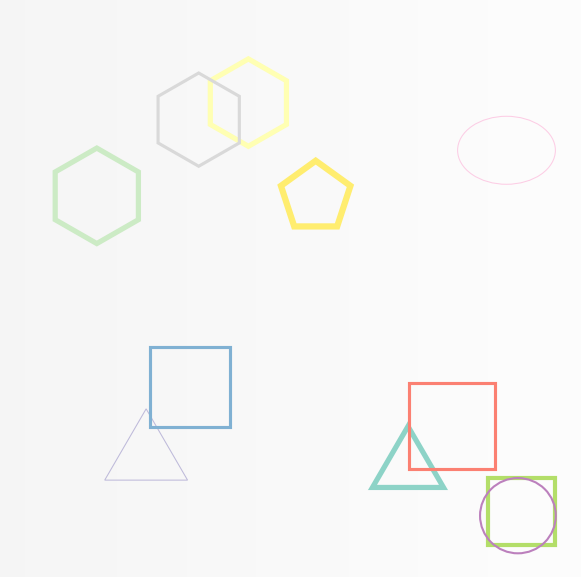[{"shape": "triangle", "thickness": 2.5, "radius": 0.35, "center": [0.702, 0.19]}, {"shape": "hexagon", "thickness": 2.5, "radius": 0.38, "center": [0.427, 0.821]}, {"shape": "triangle", "thickness": 0.5, "radius": 0.41, "center": [0.251, 0.209]}, {"shape": "square", "thickness": 1.5, "radius": 0.37, "center": [0.778, 0.262]}, {"shape": "square", "thickness": 1.5, "radius": 0.35, "center": [0.327, 0.329]}, {"shape": "square", "thickness": 2, "radius": 0.29, "center": [0.897, 0.113]}, {"shape": "oval", "thickness": 0.5, "radius": 0.42, "center": [0.871, 0.739]}, {"shape": "hexagon", "thickness": 1.5, "radius": 0.4, "center": [0.342, 0.792]}, {"shape": "circle", "thickness": 1, "radius": 0.33, "center": [0.891, 0.106]}, {"shape": "hexagon", "thickness": 2.5, "radius": 0.41, "center": [0.167, 0.66]}, {"shape": "pentagon", "thickness": 3, "radius": 0.31, "center": [0.543, 0.658]}]